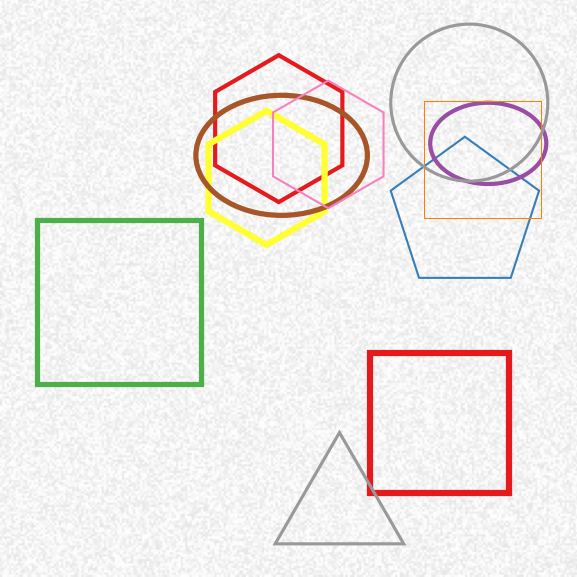[{"shape": "hexagon", "thickness": 2, "radius": 0.64, "center": [0.483, 0.776]}, {"shape": "square", "thickness": 3, "radius": 0.6, "center": [0.762, 0.267]}, {"shape": "pentagon", "thickness": 1, "radius": 0.68, "center": [0.805, 0.627]}, {"shape": "square", "thickness": 2.5, "radius": 0.71, "center": [0.206, 0.476]}, {"shape": "oval", "thickness": 2, "radius": 0.5, "center": [0.845, 0.751]}, {"shape": "square", "thickness": 0.5, "radius": 0.51, "center": [0.835, 0.724]}, {"shape": "hexagon", "thickness": 3, "radius": 0.58, "center": [0.462, 0.691]}, {"shape": "oval", "thickness": 2.5, "radius": 0.74, "center": [0.488, 0.73]}, {"shape": "hexagon", "thickness": 1, "radius": 0.55, "center": [0.568, 0.749]}, {"shape": "circle", "thickness": 1.5, "radius": 0.68, "center": [0.813, 0.821]}, {"shape": "triangle", "thickness": 1.5, "radius": 0.64, "center": [0.588, 0.122]}]